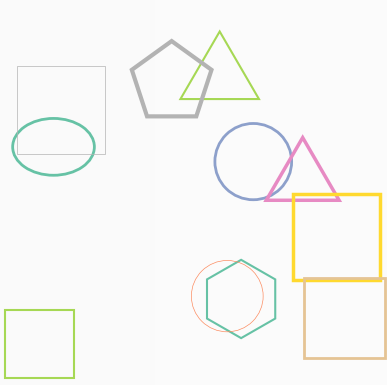[{"shape": "hexagon", "thickness": 1.5, "radius": 0.51, "center": [0.622, 0.223]}, {"shape": "oval", "thickness": 2, "radius": 0.53, "center": [0.138, 0.619]}, {"shape": "circle", "thickness": 0.5, "radius": 0.46, "center": [0.586, 0.231]}, {"shape": "circle", "thickness": 2, "radius": 0.5, "center": [0.654, 0.58]}, {"shape": "triangle", "thickness": 2.5, "radius": 0.54, "center": [0.781, 0.534]}, {"shape": "triangle", "thickness": 1.5, "radius": 0.58, "center": [0.567, 0.801]}, {"shape": "square", "thickness": 1.5, "radius": 0.45, "center": [0.103, 0.107]}, {"shape": "square", "thickness": 2.5, "radius": 0.56, "center": [0.867, 0.384]}, {"shape": "square", "thickness": 2, "radius": 0.52, "center": [0.888, 0.175]}, {"shape": "pentagon", "thickness": 3, "radius": 0.54, "center": [0.443, 0.785]}, {"shape": "square", "thickness": 0.5, "radius": 0.57, "center": [0.158, 0.714]}]